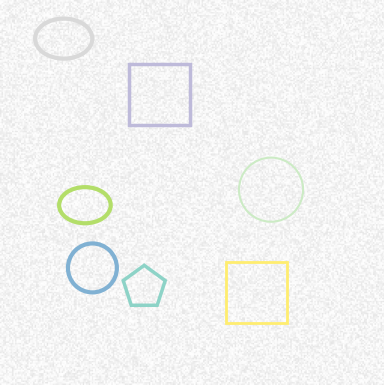[{"shape": "pentagon", "thickness": 2.5, "radius": 0.29, "center": [0.375, 0.253]}, {"shape": "square", "thickness": 2.5, "radius": 0.39, "center": [0.415, 0.755]}, {"shape": "circle", "thickness": 3, "radius": 0.32, "center": [0.24, 0.304]}, {"shape": "oval", "thickness": 3, "radius": 0.34, "center": [0.221, 0.467]}, {"shape": "oval", "thickness": 3, "radius": 0.37, "center": [0.166, 0.9]}, {"shape": "circle", "thickness": 1.5, "radius": 0.42, "center": [0.704, 0.507]}, {"shape": "square", "thickness": 2, "radius": 0.4, "center": [0.666, 0.241]}]